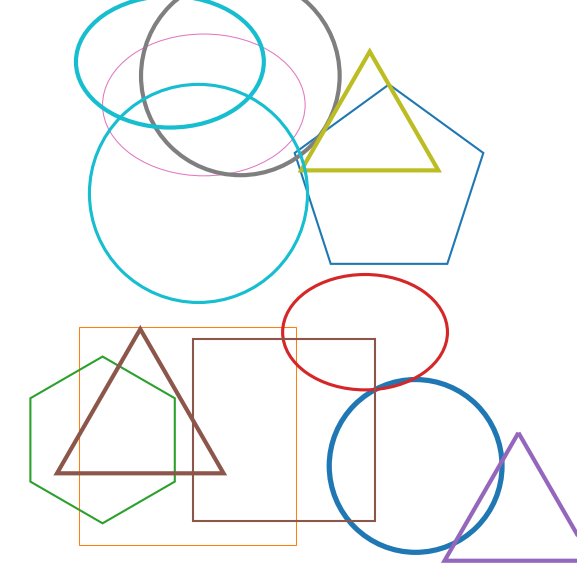[{"shape": "pentagon", "thickness": 1, "radius": 0.86, "center": [0.674, 0.681]}, {"shape": "circle", "thickness": 2.5, "radius": 0.75, "center": [0.72, 0.192]}, {"shape": "square", "thickness": 0.5, "radius": 0.94, "center": [0.325, 0.244]}, {"shape": "hexagon", "thickness": 1, "radius": 0.72, "center": [0.178, 0.237]}, {"shape": "oval", "thickness": 1.5, "radius": 0.71, "center": [0.632, 0.424]}, {"shape": "triangle", "thickness": 2, "radius": 0.74, "center": [0.898, 0.102]}, {"shape": "square", "thickness": 1, "radius": 0.79, "center": [0.492, 0.254]}, {"shape": "triangle", "thickness": 2, "radius": 0.83, "center": [0.243, 0.263]}, {"shape": "oval", "thickness": 0.5, "radius": 0.88, "center": [0.353, 0.817]}, {"shape": "circle", "thickness": 2, "radius": 0.86, "center": [0.416, 0.868]}, {"shape": "triangle", "thickness": 2, "radius": 0.69, "center": [0.64, 0.773]}, {"shape": "oval", "thickness": 2, "radius": 0.81, "center": [0.294, 0.892]}, {"shape": "circle", "thickness": 1.5, "radius": 0.94, "center": [0.344, 0.664]}]